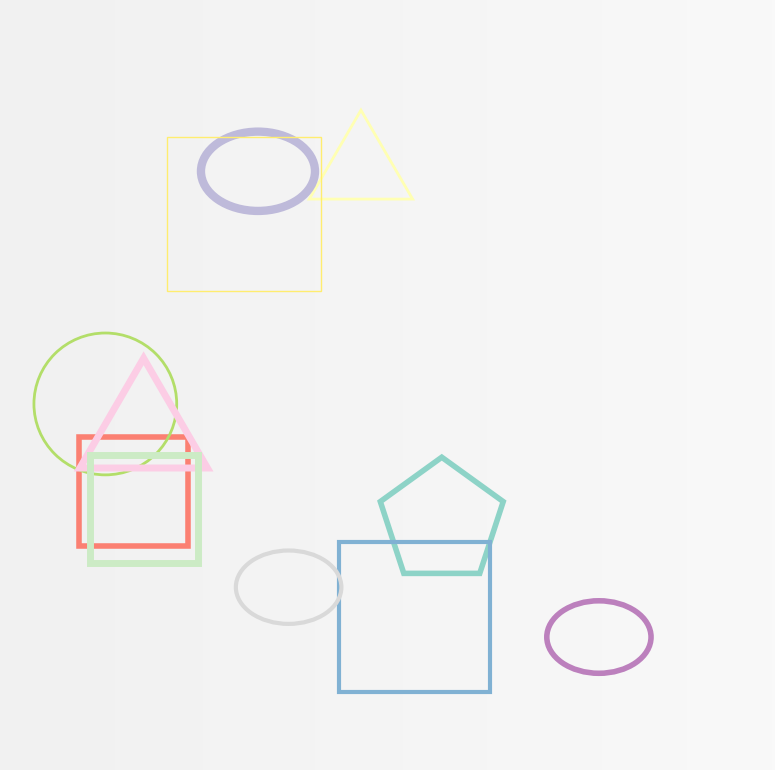[{"shape": "pentagon", "thickness": 2, "radius": 0.42, "center": [0.57, 0.323]}, {"shape": "triangle", "thickness": 1, "radius": 0.38, "center": [0.466, 0.78]}, {"shape": "oval", "thickness": 3, "radius": 0.37, "center": [0.333, 0.778]}, {"shape": "square", "thickness": 2, "radius": 0.35, "center": [0.173, 0.362]}, {"shape": "square", "thickness": 1.5, "radius": 0.49, "center": [0.535, 0.199]}, {"shape": "circle", "thickness": 1, "radius": 0.46, "center": [0.136, 0.475]}, {"shape": "triangle", "thickness": 2.5, "radius": 0.48, "center": [0.185, 0.44]}, {"shape": "oval", "thickness": 1.5, "radius": 0.34, "center": [0.372, 0.237]}, {"shape": "oval", "thickness": 2, "radius": 0.34, "center": [0.773, 0.173]}, {"shape": "square", "thickness": 2.5, "radius": 0.35, "center": [0.186, 0.339]}, {"shape": "square", "thickness": 0.5, "radius": 0.5, "center": [0.315, 0.722]}]